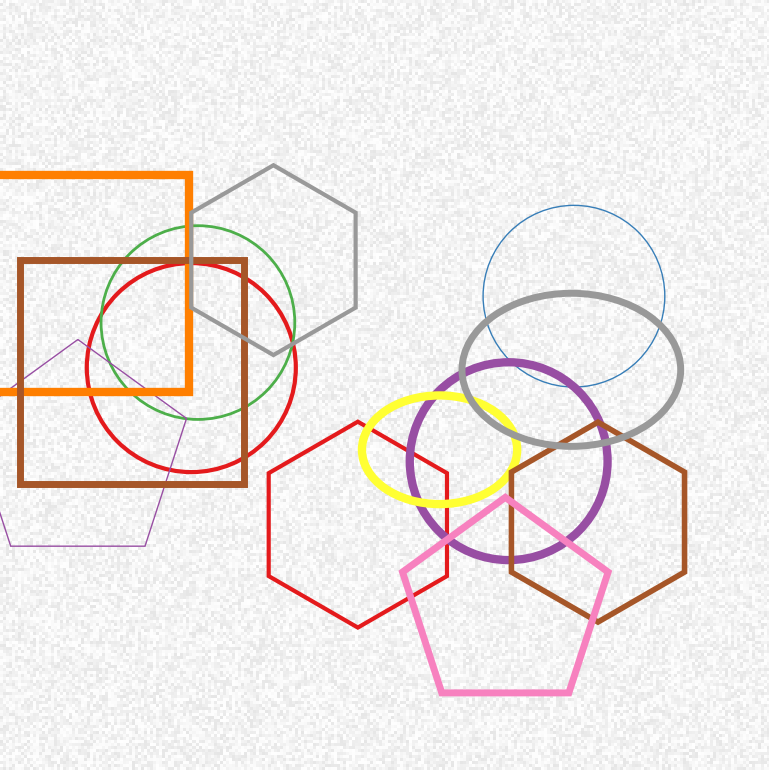[{"shape": "circle", "thickness": 1.5, "radius": 0.68, "center": [0.248, 0.523]}, {"shape": "hexagon", "thickness": 1.5, "radius": 0.67, "center": [0.465, 0.319]}, {"shape": "circle", "thickness": 0.5, "radius": 0.59, "center": [0.745, 0.615]}, {"shape": "circle", "thickness": 1, "radius": 0.63, "center": [0.257, 0.581]}, {"shape": "circle", "thickness": 3, "radius": 0.64, "center": [0.661, 0.401]}, {"shape": "pentagon", "thickness": 0.5, "radius": 0.74, "center": [0.101, 0.411]}, {"shape": "square", "thickness": 3, "radius": 0.7, "center": [0.105, 0.632]}, {"shape": "oval", "thickness": 3, "radius": 0.5, "center": [0.571, 0.416]}, {"shape": "square", "thickness": 2.5, "radius": 0.73, "center": [0.172, 0.517]}, {"shape": "hexagon", "thickness": 2, "radius": 0.65, "center": [0.777, 0.322]}, {"shape": "pentagon", "thickness": 2.5, "radius": 0.7, "center": [0.656, 0.214]}, {"shape": "hexagon", "thickness": 1.5, "radius": 0.62, "center": [0.355, 0.662]}, {"shape": "oval", "thickness": 2.5, "radius": 0.71, "center": [0.742, 0.52]}]